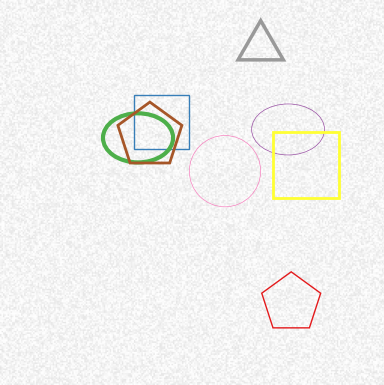[{"shape": "pentagon", "thickness": 1, "radius": 0.4, "center": [0.756, 0.214]}, {"shape": "square", "thickness": 1, "radius": 0.35, "center": [0.42, 0.684]}, {"shape": "oval", "thickness": 3, "radius": 0.46, "center": [0.359, 0.642]}, {"shape": "oval", "thickness": 0.5, "radius": 0.47, "center": [0.748, 0.664]}, {"shape": "square", "thickness": 2, "radius": 0.43, "center": [0.794, 0.571]}, {"shape": "pentagon", "thickness": 2, "radius": 0.44, "center": [0.389, 0.647]}, {"shape": "circle", "thickness": 0.5, "radius": 0.46, "center": [0.584, 0.555]}, {"shape": "triangle", "thickness": 2.5, "radius": 0.34, "center": [0.677, 0.879]}]